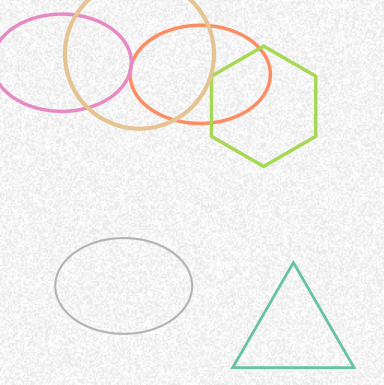[{"shape": "triangle", "thickness": 2, "radius": 0.91, "center": [0.762, 0.136]}, {"shape": "oval", "thickness": 2.5, "radius": 0.91, "center": [0.52, 0.807]}, {"shape": "oval", "thickness": 2.5, "radius": 0.9, "center": [0.161, 0.837]}, {"shape": "hexagon", "thickness": 2.5, "radius": 0.78, "center": [0.685, 0.724]}, {"shape": "circle", "thickness": 3, "radius": 0.97, "center": [0.362, 0.859]}, {"shape": "oval", "thickness": 1.5, "radius": 0.89, "center": [0.321, 0.257]}]